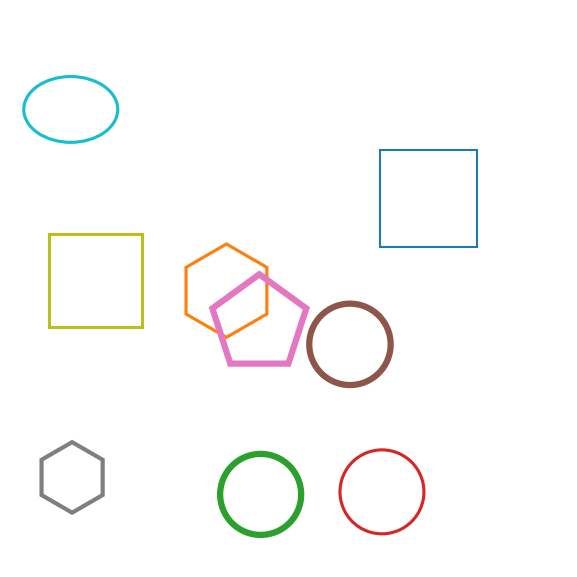[{"shape": "square", "thickness": 1, "radius": 0.42, "center": [0.742, 0.655]}, {"shape": "hexagon", "thickness": 1.5, "radius": 0.4, "center": [0.392, 0.496]}, {"shape": "circle", "thickness": 3, "radius": 0.35, "center": [0.451, 0.143]}, {"shape": "circle", "thickness": 1.5, "radius": 0.36, "center": [0.661, 0.147]}, {"shape": "circle", "thickness": 3, "radius": 0.35, "center": [0.606, 0.403]}, {"shape": "pentagon", "thickness": 3, "radius": 0.43, "center": [0.449, 0.439]}, {"shape": "hexagon", "thickness": 2, "radius": 0.31, "center": [0.125, 0.172]}, {"shape": "square", "thickness": 1.5, "radius": 0.4, "center": [0.166, 0.514]}, {"shape": "oval", "thickness": 1.5, "radius": 0.41, "center": [0.123, 0.81]}]